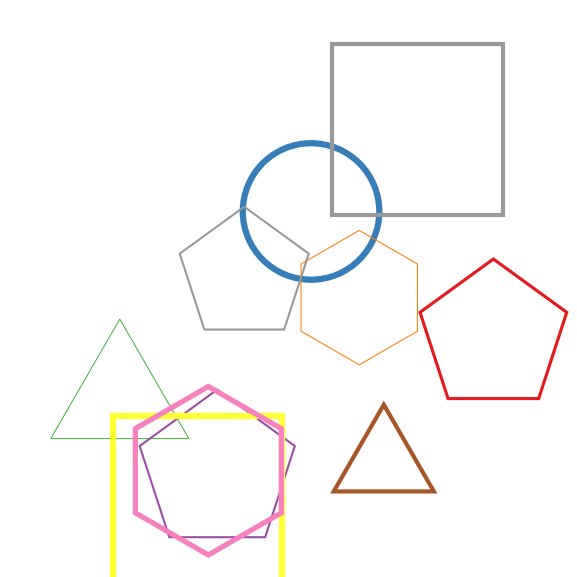[{"shape": "pentagon", "thickness": 1.5, "radius": 0.67, "center": [0.854, 0.417]}, {"shape": "circle", "thickness": 3, "radius": 0.59, "center": [0.539, 0.633]}, {"shape": "triangle", "thickness": 0.5, "radius": 0.69, "center": [0.207, 0.309]}, {"shape": "pentagon", "thickness": 1, "radius": 0.71, "center": [0.376, 0.183]}, {"shape": "hexagon", "thickness": 0.5, "radius": 0.58, "center": [0.622, 0.484]}, {"shape": "square", "thickness": 3, "radius": 0.73, "center": [0.342, 0.132]}, {"shape": "triangle", "thickness": 2, "radius": 0.5, "center": [0.665, 0.198]}, {"shape": "hexagon", "thickness": 2.5, "radius": 0.73, "center": [0.361, 0.184]}, {"shape": "square", "thickness": 2, "radius": 0.74, "center": [0.723, 0.775]}, {"shape": "pentagon", "thickness": 1, "radius": 0.59, "center": [0.423, 0.524]}]